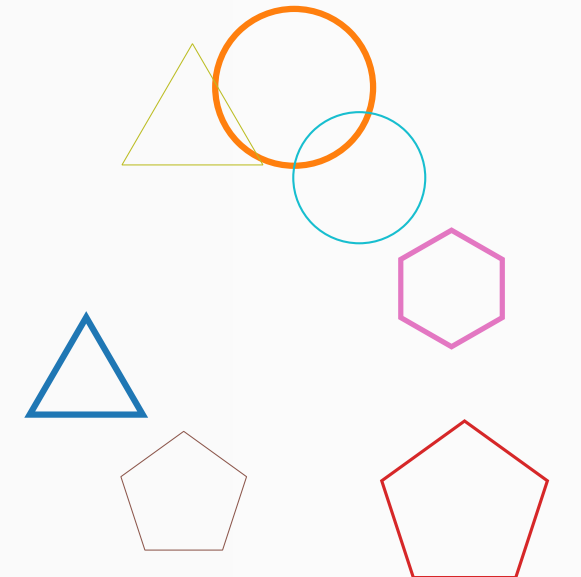[{"shape": "triangle", "thickness": 3, "radius": 0.56, "center": [0.148, 0.337]}, {"shape": "circle", "thickness": 3, "radius": 0.68, "center": [0.506, 0.848]}, {"shape": "pentagon", "thickness": 1.5, "radius": 0.75, "center": [0.799, 0.12]}, {"shape": "pentagon", "thickness": 0.5, "radius": 0.57, "center": [0.316, 0.139]}, {"shape": "hexagon", "thickness": 2.5, "radius": 0.5, "center": [0.777, 0.5]}, {"shape": "triangle", "thickness": 0.5, "radius": 0.7, "center": [0.331, 0.784]}, {"shape": "circle", "thickness": 1, "radius": 0.57, "center": [0.618, 0.691]}]